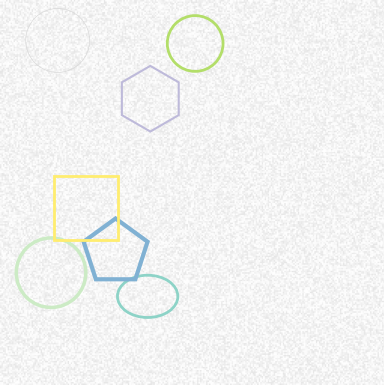[{"shape": "oval", "thickness": 2, "radius": 0.39, "center": [0.384, 0.23]}, {"shape": "hexagon", "thickness": 1.5, "radius": 0.43, "center": [0.39, 0.744]}, {"shape": "pentagon", "thickness": 3, "radius": 0.44, "center": [0.3, 0.345]}, {"shape": "circle", "thickness": 2, "radius": 0.36, "center": [0.507, 0.887]}, {"shape": "circle", "thickness": 0.5, "radius": 0.42, "center": [0.15, 0.895]}, {"shape": "circle", "thickness": 2.5, "radius": 0.45, "center": [0.133, 0.292]}, {"shape": "square", "thickness": 2, "radius": 0.42, "center": [0.224, 0.46]}]